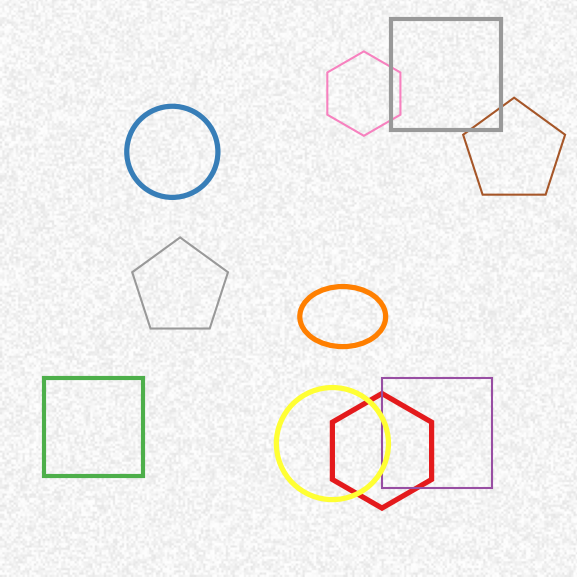[{"shape": "hexagon", "thickness": 2.5, "radius": 0.5, "center": [0.661, 0.219]}, {"shape": "circle", "thickness": 2.5, "radius": 0.39, "center": [0.298, 0.736]}, {"shape": "square", "thickness": 2, "radius": 0.43, "center": [0.162, 0.26]}, {"shape": "square", "thickness": 1, "radius": 0.48, "center": [0.757, 0.25]}, {"shape": "oval", "thickness": 2.5, "radius": 0.37, "center": [0.593, 0.451]}, {"shape": "circle", "thickness": 2.5, "radius": 0.49, "center": [0.576, 0.231]}, {"shape": "pentagon", "thickness": 1, "radius": 0.46, "center": [0.89, 0.737]}, {"shape": "hexagon", "thickness": 1, "radius": 0.37, "center": [0.63, 0.837]}, {"shape": "square", "thickness": 2, "radius": 0.48, "center": [0.772, 0.87]}, {"shape": "pentagon", "thickness": 1, "radius": 0.44, "center": [0.312, 0.501]}]